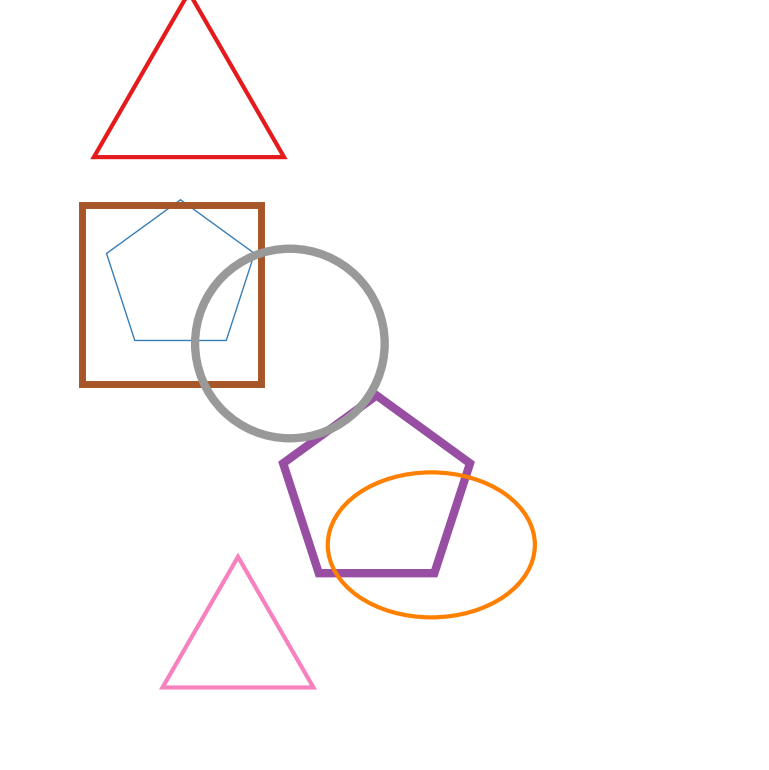[{"shape": "triangle", "thickness": 1.5, "radius": 0.71, "center": [0.245, 0.867]}, {"shape": "pentagon", "thickness": 0.5, "radius": 0.51, "center": [0.234, 0.64]}, {"shape": "pentagon", "thickness": 3, "radius": 0.64, "center": [0.489, 0.359]}, {"shape": "oval", "thickness": 1.5, "radius": 0.67, "center": [0.56, 0.292]}, {"shape": "square", "thickness": 2.5, "radius": 0.58, "center": [0.223, 0.617]}, {"shape": "triangle", "thickness": 1.5, "radius": 0.57, "center": [0.309, 0.164]}, {"shape": "circle", "thickness": 3, "radius": 0.62, "center": [0.376, 0.554]}]